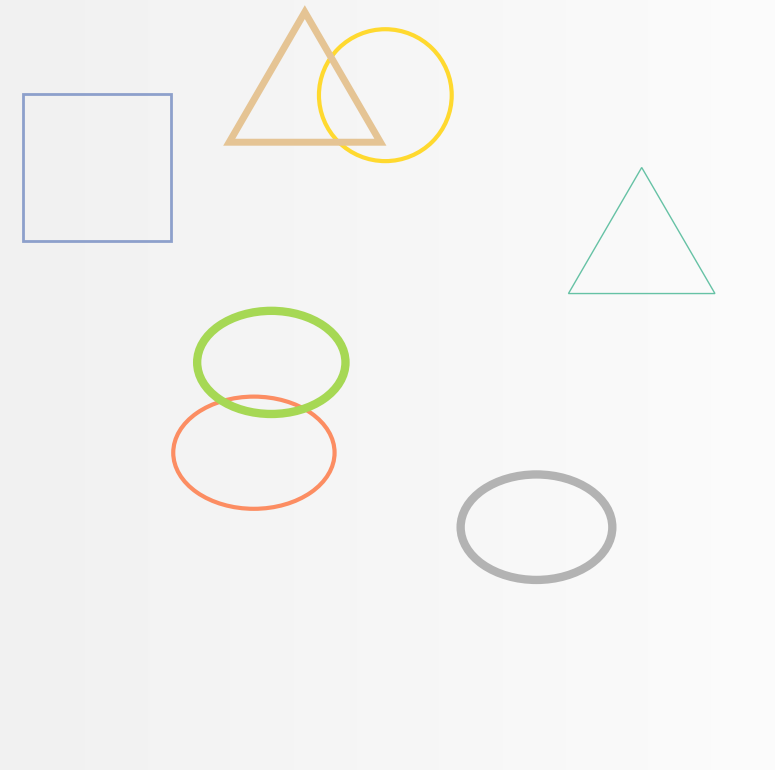[{"shape": "triangle", "thickness": 0.5, "radius": 0.55, "center": [0.828, 0.673]}, {"shape": "oval", "thickness": 1.5, "radius": 0.52, "center": [0.328, 0.412]}, {"shape": "square", "thickness": 1, "radius": 0.48, "center": [0.125, 0.782]}, {"shape": "oval", "thickness": 3, "radius": 0.48, "center": [0.35, 0.529]}, {"shape": "circle", "thickness": 1.5, "radius": 0.43, "center": [0.497, 0.876]}, {"shape": "triangle", "thickness": 2.5, "radius": 0.56, "center": [0.393, 0.872]}, {"shape": "oval", "thickness": 3, "radius": 0.49, "center": [0.692, 0.315]}]